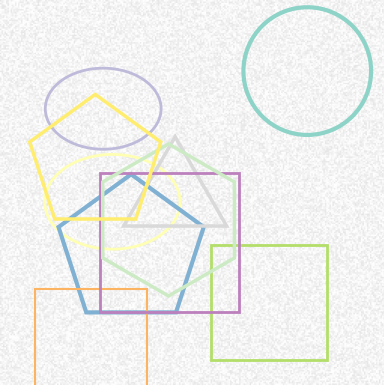[{"shape": "circle", "thickness": 3, "radius": 0.83, "center": [0.798, 0.815]}, {"shape": "oval", "thickness": 2, "radius": 0.88, "center": [0.292, 0.476]}, {"shape": "oval", "thickness": 2, "radius": 0.75, "center": [0.268, 0.718]}, {"shape": "pentagon", "thickness": 3, "radius": 0.99, "center": [0.341, 0.349]}, {"shape": "square", "thickness": 1.5, "radius": 0.73, "center": [0.237, 0.104]}, {"shape": "square", "thickness": 2, "radius": 0.75, "center": [0.699, 0.215]}, {"shape": "triangle", "thickness": 2.5, "radius": 0.77, "center": [0.455, 0.49]}, {"shape": "square", "thickness": 2, "radius": 0.9, "center": [0.44, 0.369]}, {"shape": "hexagon", "thickness": 2.5, "radius": 0.99, "center": [0.438, 0.429]}, {"shape": "pentagon", "thickness": 2.5, "radius": 0.89, "center": [0.247, 0.576]}]